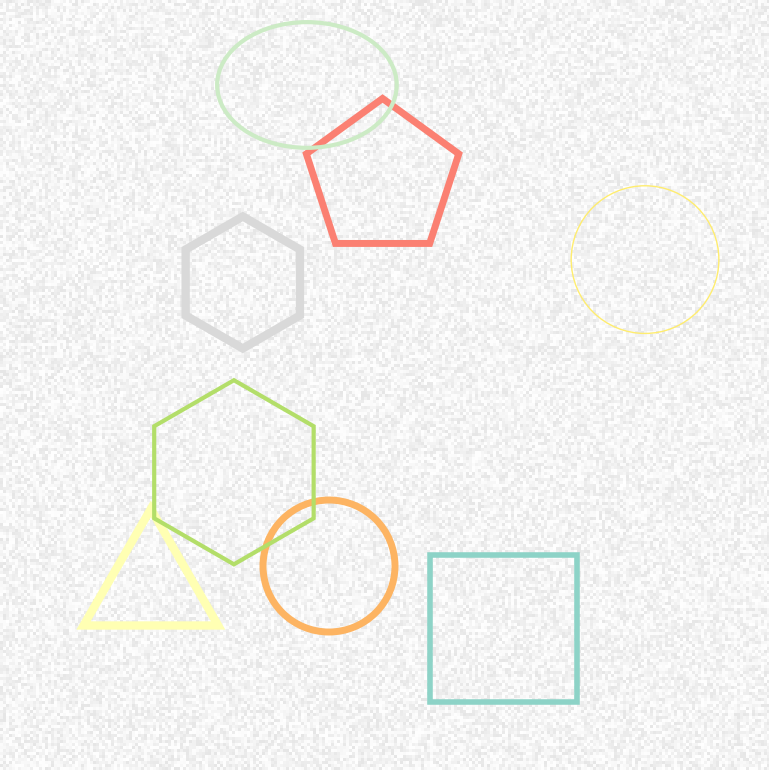[{"shape": "square", "thickness": 2, "radius": 0.48, "center": [0.653, 0.183]}, {"shape": "triangle", "thickness": 3, "radius": 0.5, "center": [0.196, 0.238]}, {"shape": "pentagon", "thickness": 2.5, "radius": 0.52, "center": [0.497, 0.768]}, {"shape": "circle", "thickness": 2.5, "radius": 0.43, "center": [0.427, 0.265]}, {"shape": "hexagon", "thickness": 1.5, "radius": 0.6, "center": [0.304, 0.387]}, {"shape": "hexagon", "thickness": 3, "radius": 0.43, "center": [0.315, 0.633]}, {"shape": "oval", "thickness": 1.5, "radius": 0.58, "center": [0.399, 0.89]}, {"shape": "circle", "thickness": 0.5, "radius": 0.48, "center": [0.838, 0.663]}]